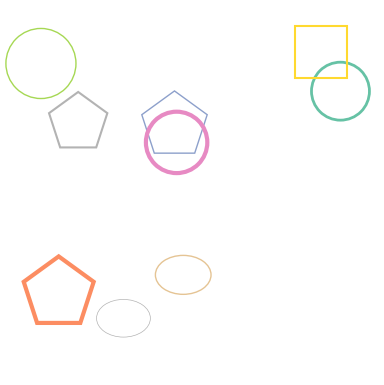[{"shape": "circle", "thickness": 2, "radius": 0.38, "center": [0.884, 0.763]}, {"shape": "pentagon", "thickness": 3, "radius": 0.48, "center": [0.152, 0.239]}, {"shape": "pentagon", "thickness": 1, "radius": 0.45, "center": [0.453, 0.674]}, {"shape": "circle", "thickness": 3, "radius": 0.4, "center": [0.459, 0.63]}, {"shape": "circle", "thickness": 1, "radius": 0.45, "center": [0.106, 0.835]}, {"shape": "square", "thickness": 1.5, "radius": 0.34, "center": [0.834, 0.865]}, {"shape": "oval", "thickness": 1, "radius": 0.36, "center": [0.476, 0.286]}, {"shape": "pentagon", "thickness": 1.5, "radius": 0.4, "center": [0.203, 0.681]}, {"shape": "oval", "thickness": 0.5, "radius": 0.35, "center": [0.321, 0.173]}]